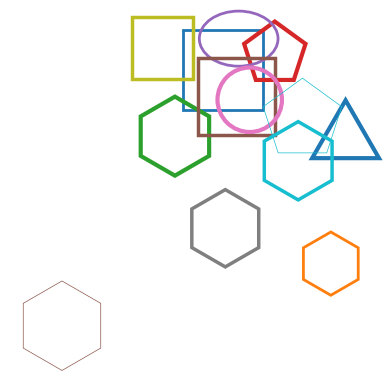[{"shape": "square", "thickness": 2, "radius": 0.52, "center": [0.579, 0.819]}, {"shape": "triangle", "thickness": 3, "radius": 0.5, "center": [0.898, 0.639]}, {"shape": "hexagon", "thickness": 2, "radius": 0.41, "center": [0.859, 0.315]}, {"shape": "hexagon", "thickness": 3, "radius": 0.51, "center": [0.454, 0.646]}, {"shape": "pentagon", "thickness": 3, "radius": 0.42, "center": [0.714, 0.86]}, {"shape": "oval", "thickness": 2, "radius": 0.51, "center": [0.62, 0.9]}, {"shape": "square", "thickness": 2.5, "radius": 0.5, "center": [0.613, 0.748]}, {"shape": "hexagon", "thickness": 0.5, "radius": 0.58, "center": [0.161, 0.154]}, {"shape": "circle", "thickness": 3, "radius": 0.42, "center": [0.649, 0.741]}, {"shape": "hexagon", "thickness": 2.5, "radius": 0.5, "center": [0.585, 0.407]}, {"shape": "square", "thickness": 2.5, "radius": 0.4, "center": [0.422, 0.874]}, {"shape": "hexagon", "thickness": 2.5, "radius": 0.51, "center": [0.775, 0.582]}, {"shape": "pentagon", "thickness": 0.5, "radius": 0.54, "center": [0.786, 0.69]}]